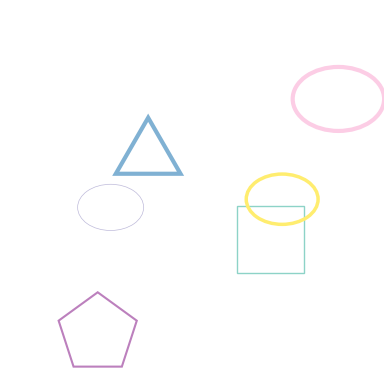[{"shape": "square", "thickness": 1, "radius": 0.44, "center": [0.702, 0.378]}, {"shape": "oval", "thickness": 0.5, "radius": 0.43, "center": [0.287, 0.461]}, {"shape": "triangle", "thickness": 3, "radius": 0.49, "center": [0.385, 0.597]}, {"shape": "oval", "thickness": 3, "radius": 0.59, "center": [0.879, 0.743]}, {"shape": "pentagon", "thickness": 1.5, "radius": 0.53, "center": [0.254, 0.134]}, {"shape": "oval", "thickness": 2.5, "radius": 0.47, "center": [0.733, 0.483]}]